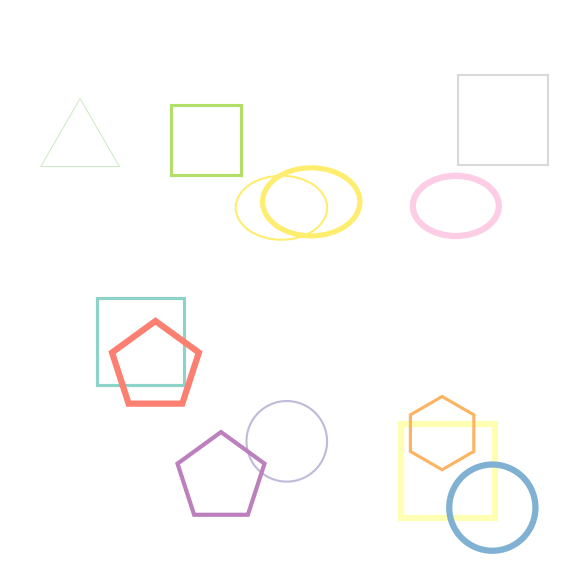[{"shape": "square", "thickness": 1.5, "radius": 0.38, "center": [0.243, 0.408]}, {"shape": "square", "thickness": 3, "radius": 0.41, "center": [0.775, 0.183]}, {"shape": "circle", "thickness": 1, "radius": 0.35, "center": [0.497, 0.235]}, {"shape": "pentagon", "thickness": 3, "radius": 0.4, "center": [0.269, 0.364]}, {"shape": "circle", "thickness": 3, "radius": 0.37, "center": [0.853, 0.12]}, {"shape": "hexagon", "thickness": 1.5, "radius": 0.32, "center": [0.766, 0.249]}, {"shape": "square", "thickness": 1.5, "radius": 0.3, "center": [0.357, 0.756]}, {"shape": "oval", "thickness": 3, "radius": 0.37, "center": [0.789, 0.643]}, {"shape": "square", "thickness": 1, "radius": 0.39, "center": [0.871, 0.791]}, {"shape": "pentagon", "thickness": 2, "radius": 0.4, "center": [0.383, 0.172]}, {"shape": "triangle", "thickness": 0.5, "radius": 0.39, "center": [0.139, 0.75]}, {"shape": "oval", "thickness": 1, "radius": 0.4, "center": [0.487, 0.639]}, {"shape": "oval", "thickness": 2.5, "radius": 0.42, "center": [0.539, 0.65]}]